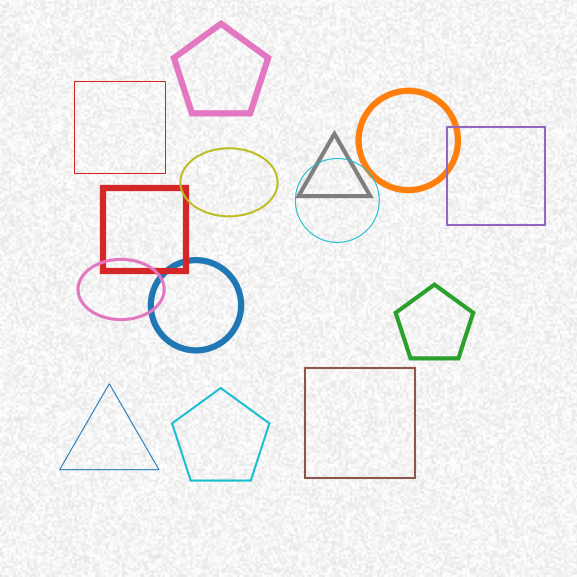[{"shape": "circle", "thickness": 3, "radius": 0.39, "center": [0.339, 0.471]}, {"shape": "triangle", "thickness": 0.5, "radius": 0.5, "center": [0.189, 0.235]}, {"shape": "circle", "thickness": 3, "radius": 0.43, "center": [0.707, 0.756]}, {"shape": "pentagon", "thickness": 2, "radius": 0.35, "center": [0.752, 0.436]}, {"shape": "square", "thickness": 3, "radius": 0.36, "center": [0.251, 0.602]}, {"shape": "square", "thickness": 0.5, "radius": 0.39, "center": [0.206, 0.779]}, {"shape": "square", "thickness": 1, "radius": 0.42, "center": [0.859, 0.694]}, {"shape": "square", "thickness": 1, "radius": 0.48, "center": [0.624, 0.267]}, {"shape": "oval", "thickness": 1.5, "radius": 0.37, "center": [0.21, 0.498]}, {"shape": "pentagon", "thickness": 3, "radius": 0.43, "center": [0.383, 0.872]}, {"shape": "triangle", "thickness": 2, "radius": 0.36, "center": [0.579, 0.695]}, {"shape": "oval", "thickness": 1, "radius": 0.42, "center": [0.397, 0.683]}, {"shape": "pentagon", "thickness": 1, "radius": 0.44, "center": [0.382, 0.239]}, {"shape": "circle", "thickness": 0.5, "radius": 0.36, "center": [0.584, 0.652]}]